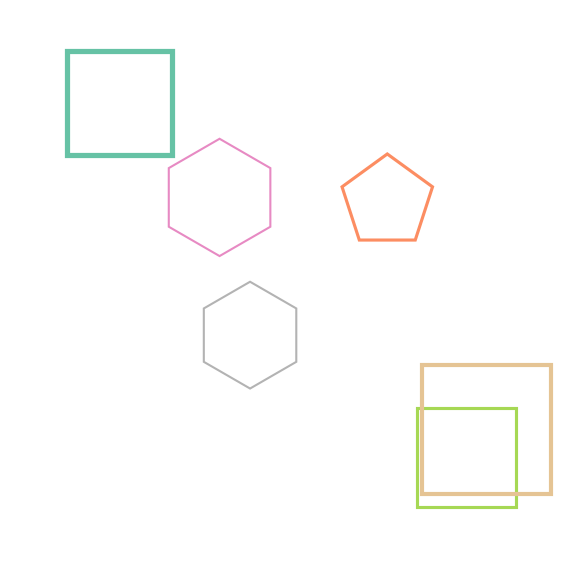[{"shape": "square", "thickness": 2.5, "radius": 0.45, "center": [0.207, 0.821]}, {"shape": "pentagon", "thickness": 1.5, "radius": 0.41, "center": [0.671, 0.65]}, {"shape": "hexagon", "thickness": 1, "radius": 0.51, "center": [0.38, 0.657]}, {"shape": "square", "thickness": 1.5, "radius": 0.43, "center": [0.808, 0.207]}, {"shape": "square", "thickness": 2, "radius": 0.56, "center": [0.843, 0.255]}, {"shape": "hexagon", "thickness": 1, "radius": 0.46, "center": [0.433, 0.419]}]